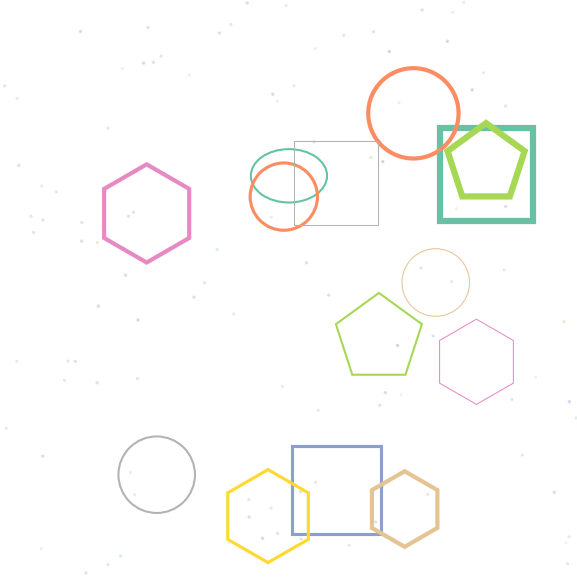[{"shape": "oval", "thickness": 1, "radius": 0.33, "center": [0.5, 0.695]}, {"shape": "square", "thickness": 3, "radius": 0.4, "center": [0.842, 0.697]}, {"shape": "circle", "thickness": 2, "radius": 0.39, "center": [0.716, 0.803]}, {"shape": "circle", "thickness": 1.5, "radius": 0.29, "center": [0.491, 0.659]}, {"shape": "square", "thickness": 1.5, "radius": 0.38, "center": [0.583, 0.151]}, {"shape": "hexagon", "thickness": 0.5, "radius": 0.37, "center": [0.825, 0.373]}, {"shape": "hexagon", "thickness": 2, "radius": 0.43, "center": [0.254, 0.63]}, {"shape": "pentagon", "thickness": 3, "radius": 0.35, "center": [0.842, 0.716]}, {"shape": "pentagon", "thickness": 1, "radius": 0.39, "center": [0.656, 0.414]}, {"shape": "hexagon", "thickness": 1.5, "radius": 0.4, "center": [0.464, 0.105]}, {"shape": "circle", "thickness": 0.5, "radius": 0.29, "center": [0.755, 0.51]}, {"shape": "hexagon", "thickness": 2, "radius": 0.33, "center": [0.701, 0.118]}, {"shape": "square", "thickness": 0.5, "radius": 0.36, "center": [0.581, 0.682]}, {"shape": "circle", "thickness": 1, "radius": 0.33, "center": [0.271, 0.177]}]